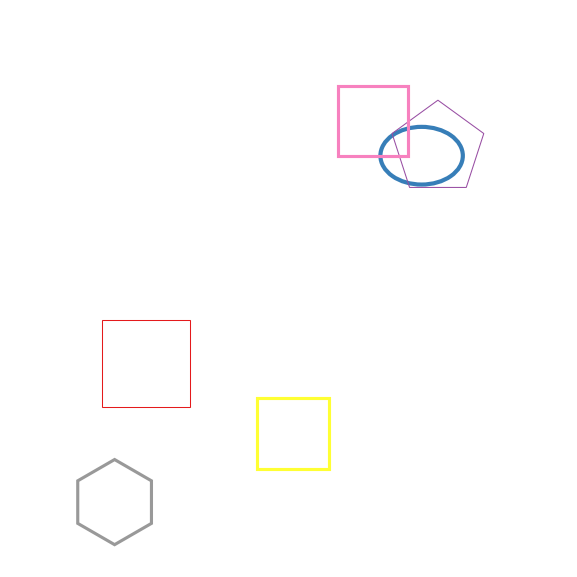[{"shape": "square", "thickness": 0.5, "radius": 0.38, "center": [0.253, 0.37]}, {"shape": "oval", "thickness": 2, "radius": 0.36, "center": [0.73, 0.73]}, {"shape": "pentagon", "thickness": 0.5, "radius": 0.42, "center": [0.758, 0.742]}, {"shape": "square", "thickness": 1.5, "radius": 0.31, "center": [0.507, 0.248]}, {"shape": "square", "thickness": 1.5, "radius": 0.3, "center": [0.646, 0.789]}, {"shape": "hexagon", "thickness": 1.5, "radius": 0.37, "center": [0.198, 0.13]}]